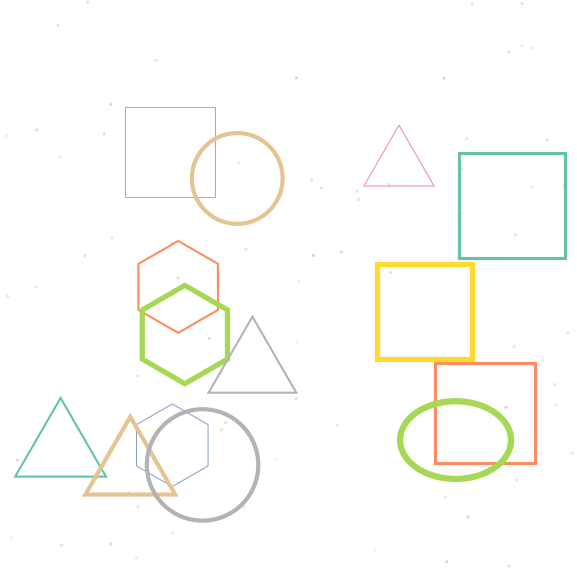[{"shape": "triangle", "thickness": 1, "radius": 0.45, "center": [0.105, 0.219]}, {"shape": "square", "thickness": 1.5, "radius": 0.46, "center": [0.887, 0.643]}, {"shape": "hexagon", "thickness": 1, "radius": 0.4, "center": [0.309, 0.502]}, {"shape": "square", "thickness": 1.5, "radius": 0.43, "center": [0.839, 0.284]}, {"shape": "hexagon", "thickness": 0.5, "radius": 0.36, "center": [0.298, 0.228]}, {"shape": "square", "thickness": 0.5, "radius": 0.39, "center": [0.294, 0.736]}, {"shape": "triangle", "thickness": 0.5, "radius": 0.35, "center": [0.691, 0.712]}, {"shape": "hexagon", "thickness": 2.5, "radius": 0.43, "center": [0.32, 0.42]}, {"shape": "oval", "thickness": 3, "radius": 0.48, "center": [0.789, 0.237]}, {"shape": "square", "thickness": 2.5, "radius": 0.41, "center": [0.734, 0.46]}, {"shape": "circle", "thickness": 2, "radius": 0.39, "center": [0.411, 0.69]}, {"shape": "triangle", "thickness": 2, "radius": 0.45, "center": [0.226, 0.188]}, {"shape": "circle", "thickness": 2, "radius": 0.48, "center": [0.351, 0.194]}, {"shape": "triangle", "thickness": 1, "radius": 0.44, "center": [0.437, 0.363]}]